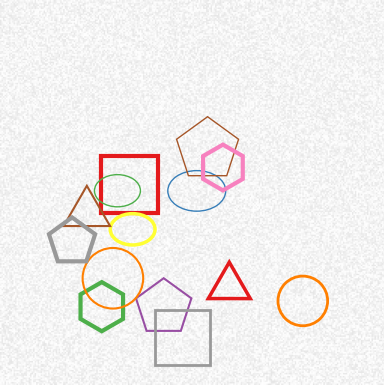[{"shape": "square", "thickness": 3, "radius": 0.37, "center": [0.337, 0.521]}, {"shape": "triangle", "thickness": 2.5, "radius": 0.31, "center": [0.596, 0.256]}, {"shape": "oval", "thickness": 1, "radius": 0.38, "center": [0.511, 0.504]}, {"shape": "hexagon", "thickness": 3, "radius": 0.32, "center": [0.264, 0.203]}, {"shape": "oval", "thickness": 1, "radius": 0.3, "center": [0.305, 0.505]}, {"shape": "pentagon", "thickness": 1.5, "radius": 0.38, "center": [0.425, 0.202]}, {"shape": "circle", "thickness": 2, "radius": 0.32, "center": [0.787, 0.218]}, {"shape": "circle", "thickness": 1.5, "radius": 0.39, "center": [0.293, 0.277]}, {"shape": "oval", "thickness": 2.5, "radius": 0.29, "center": [0.345, 0.404]}, {"shape": "pentagon", "thickness": 1, "radius": 0.42, "center": [0.539, 0.612]}, {"shape": "triangle", "thickness": 1.5, "radius": 0.35, "center": [0.226, 0.448]}, {"shape": "hexagon", "thickness": 3, "radius": 0.3, "center": [0.579, 0.565]}, {"shape": "pentagon", "thickness": 3, "radius": 0.32, "center": [0.187, 0.372]}, {"shape": "square", "thickness": 2, "radius": 0.36, "center": [0.474, 0.123]}]